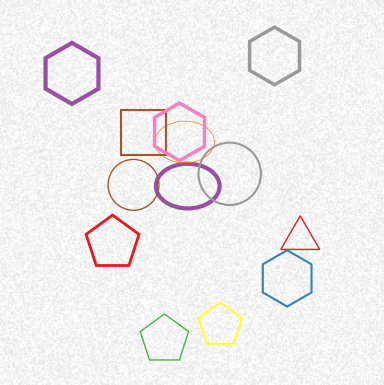[{"shape": "triangle", "thickness": 1, "radius": 0.29, "center": [0.78, 0.381]}, {"shape": "pentagon", "thickness": 2, "radius": 0.36, "center": [0.292, 0.369]}, {"shape": "hexagon", "thickness": 1.5, "radius": 0.37, "center": [0.746, 0.277]}, {"shape": "pentagon", "thickness": 1, "radius": 0.33, "center": [0.427, 0.118]}, {"shape": "oval", "thickness": 3, "radius": 0.41, "center": [0.488, 0.517]}, {"shape": "hexagon", "thickness": 3, "radius": 0.4, "center": [0.187, 0.809]}, {"shape": "oval", "thickness": 0.5, "radius": 0.39, "center": [0.48, 0.631]}, {"shape": "pentagon", "thickness": 1.5, "radius": 0.3, "center": [0.572, 0.155]}, {"shape": "square", "thickness": 1.5, "radius": 0.29, "center": [0.373, 0.655]}, {"shape": "circle", "thickness": 1, "radius": 0.33, "center": [0.347, 0.52]}, {"shape": "hexagon", "thickness": 2.5, "radius": 0.37, "center": [0.466, 0.658]}, {"shape": "hexagon", "thickness": 2.5, "radius": 0.37, "center": [0.713, 0.855]}, {"shape": "circle", "thickness": 1.5, "radius": 0.41, "center": [0.597, 0.549]}]